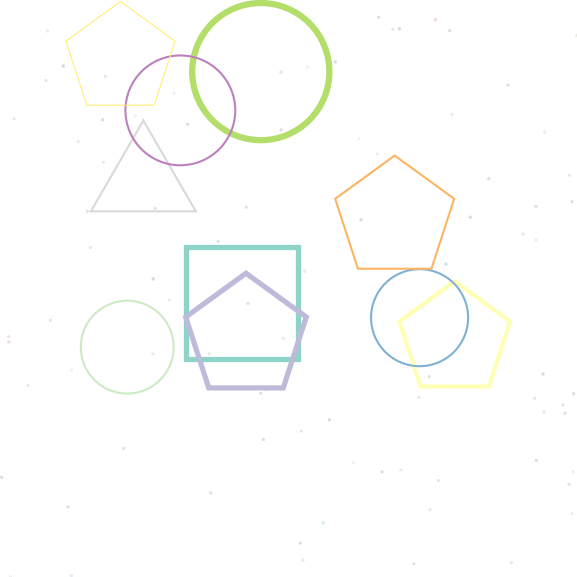[{"shape": "square", "thickness": 2.5, "radius": 0.48, "center": [0.419, 0.475]}, {"shape": "pentagon", "thickness": 2, "radius": 0.5, "center": [0.787, 0.411]}, {"shape": "pentagon", "thickness": 2.5, "radius": 0.55, "center": [0.426, 0.416]}, {"shape": "circle", "thickness": 1, "radius": 0.42, "center": [0.727, 0.449]}, {"shape": "pentagon", "thickness": 1, "radius": 0.54, "center": [0.683, 0.621]}, {"shape": "circle", "thickness": 3, "radius": 0.59, "center": [0.452, 0.875]}, {"shape": "triangle", "thickness": 1, "radius": 0.52, "center": [0.248, 0.686]}, {"shape": "circle", "thickness": 1, "radius": 0.48, "center": [0.312, 0.808]}, {"shape": "circle", "thickness": 1, "radius": 0.4, "center": [0.22, 0.398]}, {"shape": "pentagon", "thickness": 0.5, "radius": 0.5, "center": [0.209, 0.897]}]